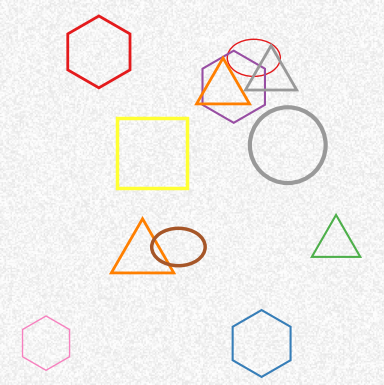[{"shape": "oval", "thickness": 1, "radius": 0.34, "center": [0.659, 0.85]}, {"shape": "hexagon", "thickness": 2, "radius": 0.47, "center": [0.257, 0.865]}, {"shape": "hexagon", "thickness": 1.5, "radius": 0.43, "center": [0.679, 0.108]}, {"shape": "triangle", "thickness": 1.5, "radius": 0.36, "center": [0.873, 0.369]}, {"shape": "hexagon", "thickness": 1.5, "radius": 0.47, "center": [0.607, 0.775]}, {"shape": "triangle", "thickness": 2, "radius": 0.4, "center": [0.579, 0.77]}, {"shape": "triangle", "thickness": 2, "radius": 0.47, "center": [0.37, 0.338]}, {"shape": "square", "thickness": 2.5, "radius": 0.46, "center": [0.394, 0.603]}, {"shape": "oval", "thickness": 2.5, "radius": 0.35, "center": [0.463, 0.358]}, {"shape": "hexagon", "thickness": 1, "radius": 0.35, "center": [0.12, 0.109]}, {"shape": "triangle", "thickness": 2, "radius": 0.38, "center": [0.704, 0.805]}, {"shape": "circle", "thickness": 3, "radius": 0.49, "center": [0.747, 0.623]}]